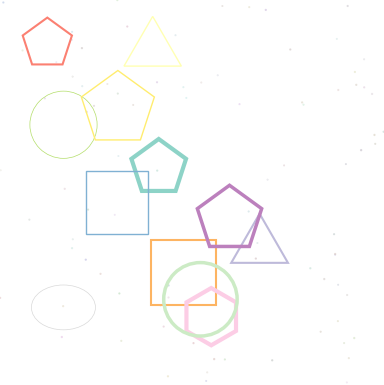[{"shape": "pentagon", "thickness": 3, "radius": 0.37, "center": [0.412, 0.564]}, {"shape": "triangle", "thickness": 1, "radius": 0.43, "center": [0.397, 0.871]}, {"shape": "triangle", "thickness": 1.5, "radius": 0.43, "center": [0.674, 0.36]}, {"shape": "pentagon", "thickness": 1.5, "radius": 0.34, "center": [0.123, 0.887]}, {"shape": "square", "thickness": 1, "radius": 0.4, "center": [0.304, 0.474]}, {"shape": "square", "thickness": 1.5, "radius": 0.42, "center": [0.477, 0.292]}, {"shape": "circle", "thickness": 0.5, "radius": 0.44, "center": [0.165, 0.676]}, {"shape": "hexagon", "thickness": 3, "radius": 0.37, "center": [0.549, 0.178]}, {"shape": "oval", "thickness": 0.5, "radius": 0.42, "center": [0.165, 0.202]}, {"shape": "pentagon", "thickness": 2.5, "radius": 0.44, "center": [0.596, 0.431]}, {"shape": "circle", "thickness": 2.5, "radius": 0.48, "center": [0.521, 0.223]}, {"shape": "pentagon", "thickness": 1, "radius": 0.5, "center": [0.306, 0.717]}]